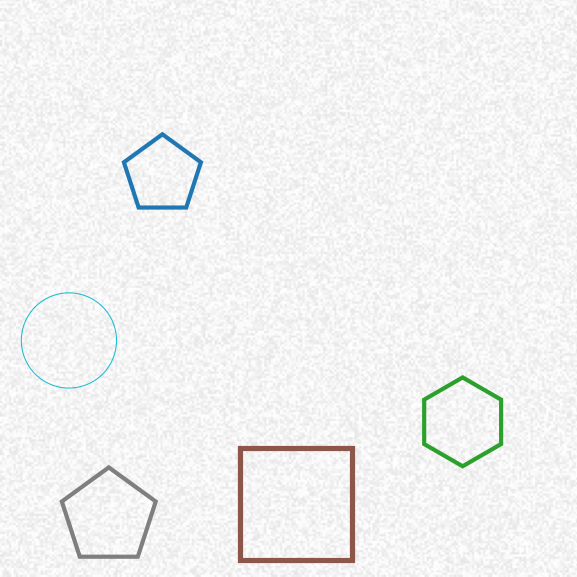[{"shape": "pentagon", "thickness": 2, "radius": 0.35, "center": [0.281, 0.696]}, {"shape": "hexagon", "thickness": 2, "radius": 0.38, "center": [0.801, 0.269]}, {"shape": "square", "thickness": 2.5, "radius": 0.49, "center": [0.513, 0.127]}, {"shape": "pentagon", "thickness": 2, "radius": 0.43, "center": [0.188, 0.104]}, {"shape": "circle", "thickness": 0.5, "radius": 0.41, "center": [0.119, 0.41]}]